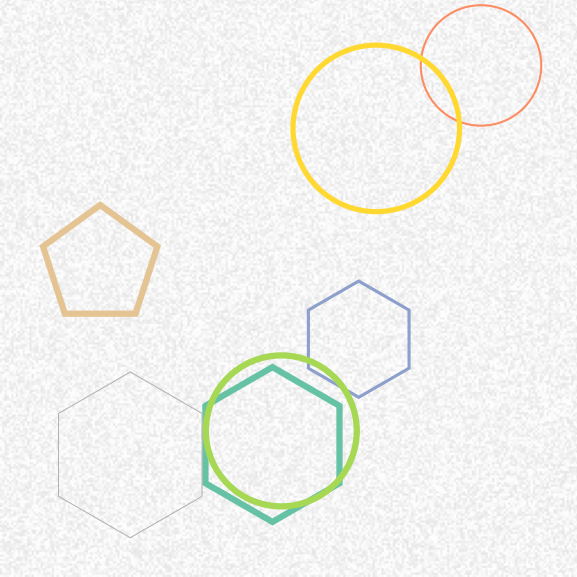[{"shape": "hexagon", "thickness": 3, "radius": 0.67, "center": [0.472, 0.229]}, {"shape": "circle", "thickness": 1, "radius": 0.52, "center": [0.833, 0.886]}, {"shape": "hexagon", "thickness": 1.5, "radius": 0.5, "center": [0.621, 0.412]}, {"shape": "circle", "thickness": 3, "radius": 0.65, "center": [0.487, 0.253]}, {"shape": "circle", "thickness": 2.5, "radius": 0.72, "center": [0.652, 0.777]}, {"shape": "pentagon", "thickness": 3, "radius": 0.52, "center": [0.173, 0.54]}, {"shape": "hexagon", "thickness": 0.5, "radius": 0.72, "center": [0.226, 0.211]}]